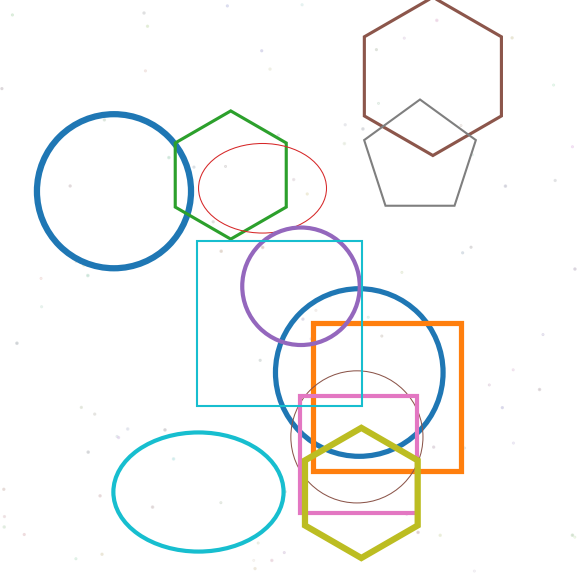[{"shape": "circle", "thickness": 3, "radius": 0.67, "center": [0.197, 0.668]}, {"shape": "circle", "thickness": 2.5, "radius": 0.73, "center": [0.622, 0.354]}, {"shape": "square", "thickness": 2.5, "radius": 0.64, "center": [0.67, 0.312]}, {"shape": "hexagon", "thickness": 1.5, "radius": 0.55, "center": [0.4, 0.696]}, {"shape": "oval", "thickness": 0.5, "radius": 0.55, "center": [0.455, 0.673]}, {"shape": "circle", "thickness": 2, "radius": 0.51, "center": [0.521, 0.503]}, {"shape": "circle", "thickness": 0.5, "radius": 0.57, "center": [0.618, 0.243]}, {"shape": "hexagon", "thickness": 1.5, "radius": 0.69, "center": [0.75, 0.867]}, {"shape": "square", "thickness": 2, "radius": 0.51, "center": [0.621, 0.212]}, {"shape": "pentagon", "thickness": 1, "radius": 0.51, "center": [0.727, 0.725]}, {"shape": "hexagon", "thickness": 3, "radius": 0.56, "center": [0.626, 0.146]}, {"shape": "oval", "thickness": 2, "radius": 0.74, "center": [0.344, 0.147]}, {"shape": "square", "thickness": 1, "radius": 0.71, "center": [0.484, 0.439]}]